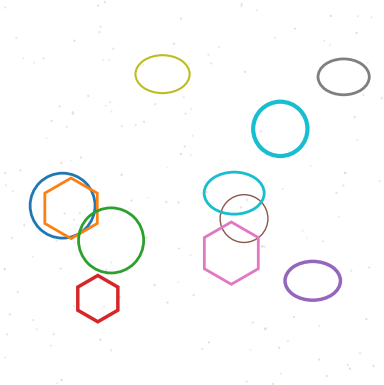[{"shape": "circle", "thickness": 2, "radius": 0.42, "center": [0.163, 0.466]}, {"shape": "hexagon", "thickness": 2, "radius": 0.39, "center": [0.185, 0.459]}, {"shape": "circle", "thickness": 2, "radius": 0.42, "center": [0.289, 0.376]}, {"shape": "hexagon", "thickness": 2.5, "radius": 0.3, "center": [0.254, 0.224]}, {"shape": "oval", "thickness": 2.5, "radius": 0.36, "center": [0.812, 0.271]}, {"shape": "circle", "thickness": 1, "radius": 0.31, "center": [0.634, 0.432]}, {"shape": "hexagon", "thickness": 2, "radius": 0.4, "center": [0.601, 0.342]}, {"shape": "oval", "thickness": 2, "radius": 0.33, "center": [0.893, 0.8]}, {"shape": "oval", "thickness": 1.5, "radius": 0.35, "center": [0.422, 0.807]}, {"shape": "circle", "thickness": 3, "radius": 0.35, "center": [0.728, 0.665]}, {"shape": "oval", "thickness": 2, "radius": 0.39, "center": [0.608, 0.498]}]